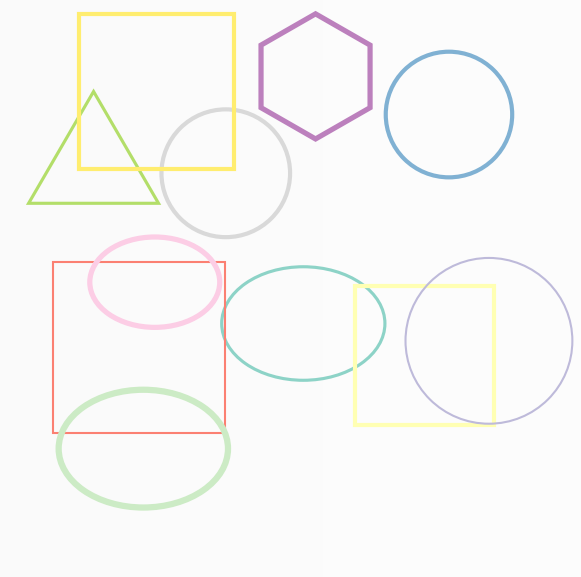[{"shape": "oval", "thickness": 1.5, "radius": 0.7, "center": [0.522, 0.439]}, {"shape": "square", "thickness": 2, "radius": 0.6, "center": [0.73, 0.384]}, {"shape": "circle", "thickness": 1, "radius": 0.72, "center": [0.841, 0.409]}, {"shape": "square", "thickness": 1, "radius": 0.74, "center": [0.239, 0.397]}, {"shape": "circle", "thickness": 2, "radius": 0.54, "center": [0.772, 0.801]}, {"shape": "triangle", "thickness": 1.5, "radius": 0.65, "center": [0.161, 0.712]}, {"shape": "oval", "thickness": 2.5, "radius": 0.56, "center": [0.266, 0.511]}, {"shape": "circle", "thickness": 2, "radius": 0.55, "center": [0.388, 0.699]}, {"shape": "hexagon", "thickness": 2.5, "radius": 0.54, "center": [0.543, 0.867]}, {"shape": "oval", "thickness": 3, "radius": 0.73, "center": [0.247, 0.222]}, {"shape": "square", "thickness": 2, "radius": 0.67, "center": [0.269, 0.841]}]